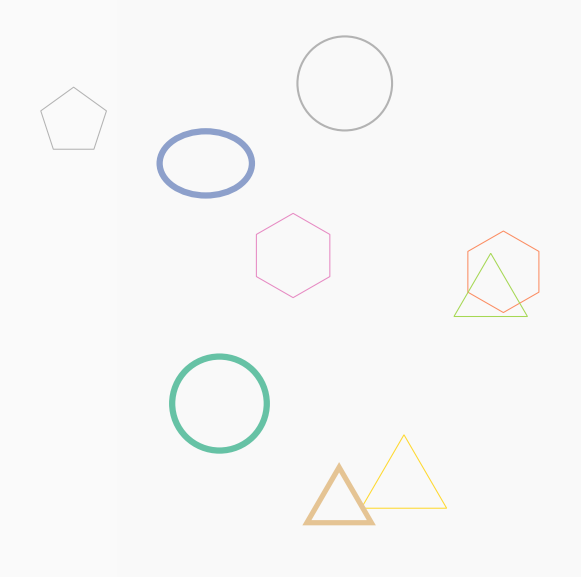[{"shape": "circle", "thickness": 3, "radius": 0.41, "center": [0.378, 0.3]}, {"shape": "hexagon", "thickness": 0.5, "radius": 0.35, "center": [0.866, 0.529]}, {"shape": "oval", "thickness": 3, "radius": 0.4, "center": [0.354, 0.716]}, {"shape": "hexagon", "thickness": 0.5, "radius": 0.36, "center": [0.504, 0.557]}, {"shape": "triangle", "thickness": 0.5, "radius": 0.36, "center": [0.844, 0.488]}, {"shape": "triangle", "thickness": 0.5, "radius": 0.42, "center": [0.695, 0.161]}, {"shape": "triangle", "thickness": 2.5, "radius": 0.32, "center": [0.583, 0.126]}, {"shape": "circle", "thickness": 1, "radius": 0.41, "center": [0.593, 0.855]}, {"shape": "pentagon", "thickness": 0.5, "radius": 0.3, "center": [0.127, 0.789]}]